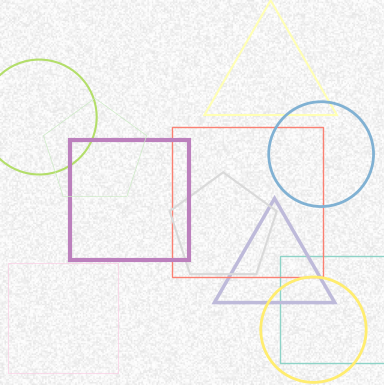[{"shape": "square", "thickness": 1, "radius": 0.7, "center": [0.866, 0.197]}, {"shape": "triangle", "thickness": 1.5, "radius": 0.99, "center": [0.703, 0.801]}, {"shape": "triangle", "thickness": 2.5, "radius": 0.9, "center": [0.713, 0.304]}, {"shape": "square", "thickness": 1, "radius": 0.98, "center": [0.642, 0.475]}, {"shape": "circle", "thickness": 2, "radius": 0.68, "center": [0.834, 0.6]}, {"shape": "circle", "thickness": 1.5, "radius": 0.75, "center": [0.102, 0.696]}, {"shape": "square", "thickness": 0.5, "radius": 0.71, "center": [0.163, 0.175]}, {"shape": "pentagon", "thickness": 1.5, "radius": 0.73, "center": [0.58, 0.406]}, {"shape": "square", "thickness": 3, "radius": 0.77, "center": [0.337, 0.481]}, {"shape": "pentagon", "thickness": 0.5, "radius": 0.7, "center": [0.247, 0.604]}, {"shape": "circle", "thickness": 2, "radius": 0.68, "center": [0.814, 0.144]}]